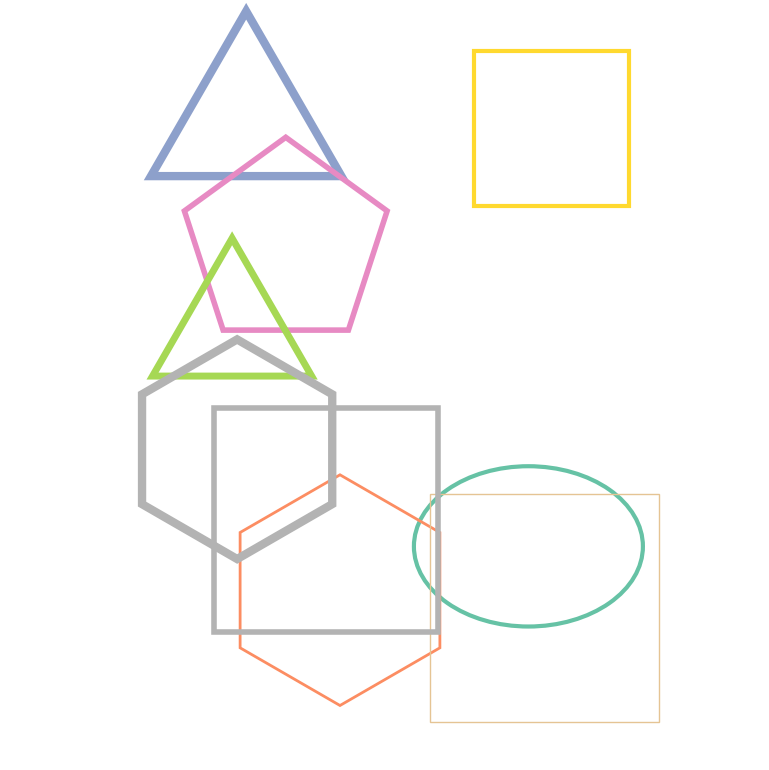[{"shape": "oval", "thickness": 1.5, "radius": 0.74, "center": [0.686, 0.29]}, {"shape": "hexagon", "thickness": 1, "radius": 0.75, "center": [0.442, 0.234]}, {"shape": "triangle", "thickness": 3, "radius": 0.71, "center": [0.32, 0.843]}, {"shape": "pentagon", "thickness": 2, "radius": 0.69, "center": [0.371, 0.683]}, {"shape": "triangle", "thickness": 2.5, "radius": 0.6, "center": [0.301, 0.571]}, {"shape": "square", "thickness": 1.5, "radius": 0.5, "center": [0.716, 0.833]}, {"shape": "square", "thickness": 0.5, "radius": 0.74, "center": [0.707, 0.21]}, {"shape": "hexagon", "thickness": 3, "radius": 0.71, "center": [0.308, 0.417]}, {"shape": "square", "thickness": 2, "radius": 0.73, "center": [0.423, 0.325]}]